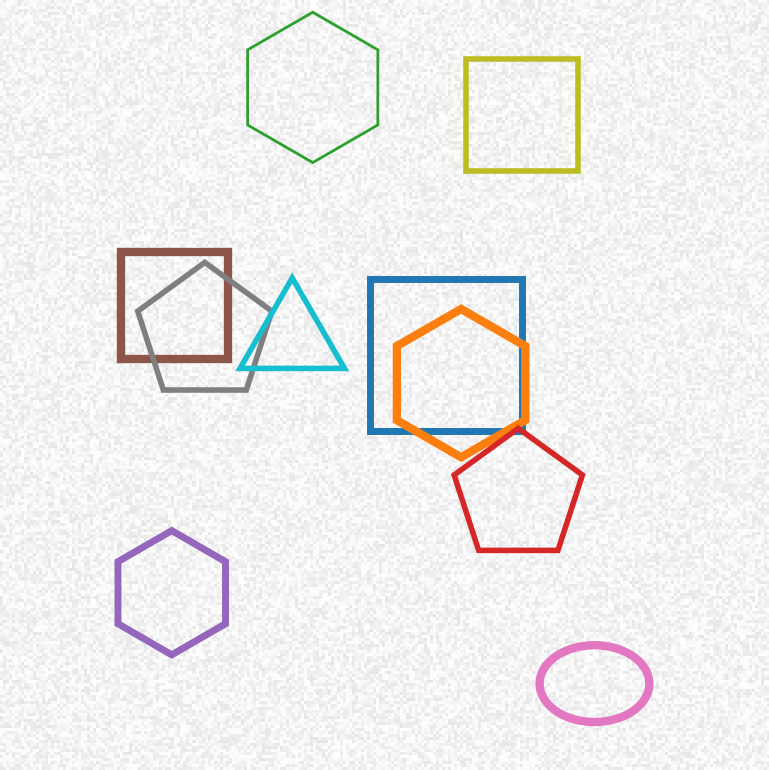[{"shape": "square", "thickness": 2.5, "radius": 0.49, "center": [0.579, 0.54]}, {"shape": "hexagon", "thickness": 3, "radius": 0.48, "center": [0.599, 0.502]}, {"shape": "hexagon", "thickness": 1, "radius": 0.49, "center": [0.406, 0.886]}, {"shape": "pentagon", "thickness": 2, "radius": 0.44, "center": [0.673, 0.356]}, {"shape": "hexagon", "thickness": 2.5, "radius": 0.4, "center": [0.223, 0.23]}, {"shape": "square", "thickness": 3, "radius": 0.35, "center": [0.227, 0.604]}, {"shape": "oval", "thickness": 3, "radius": 0.36, "center": [0.772, 0.112]}, {"shape": "pentagon", "thickness": 2, "radius": 0.46, "center": [0.266, 0.568]}, {"shape": "square", "thickness": 2, "radius": 0.36, "center": [0.678, 0.851]}, {"shape": "triangle", "thickness": 2, "radius": 0.39, "center": [0.38, 0.561]}]